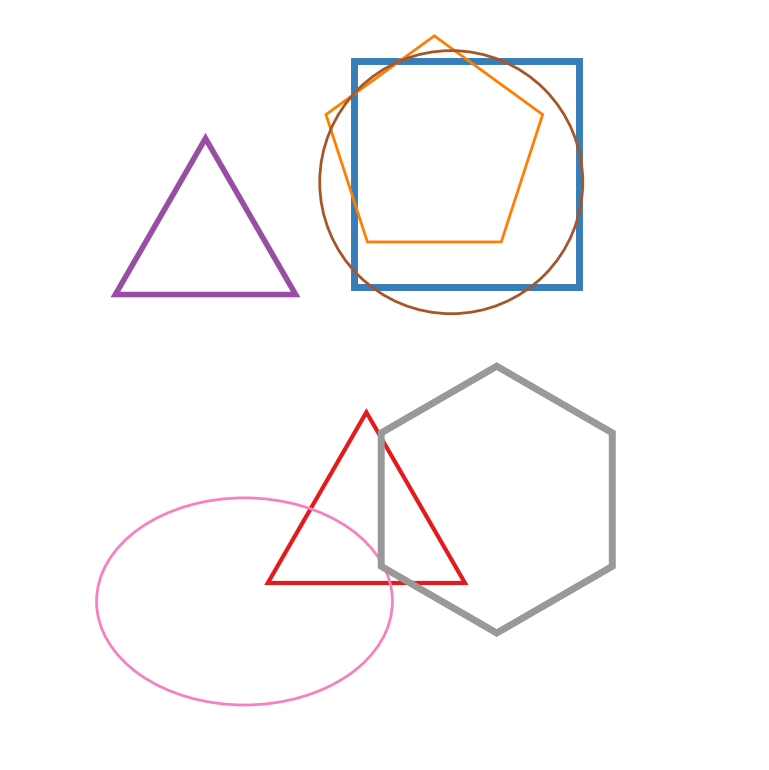[{"shape": "triangle", "thickness": 1.5, "radius": 0.74, "center": [0.476, 0.317]}, {"shape": "square", "thickness": 2.5, "radius": 0.73, "center": [0.606, 0.774]}, {"shape": "triangle", "thickness": 2, "radius": 0.68, "center": [0.267, 0.685]}, {"shape": "pentagon", "thickness": 1, "radius": 0.74, "center": [0.564, 0.805]}, {"shape": "circle", "thickness": 1, "radius": 0.85, "center": [0.586, 0.763]}, {"shape": "oval", "thickness": 1, "radius": 0.96, "center": [0.318, 0.219]}, {"shape": "hexagon", "thickness": 2.5, "radius": 0.87, "center": [0.645, 0.351]}]